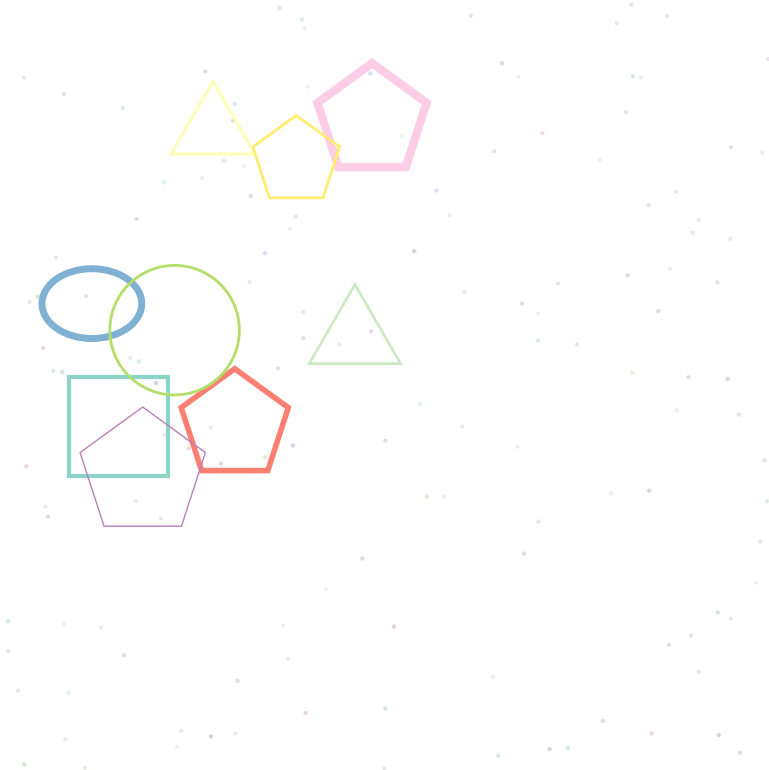[{"shape": "square", "thickness": 1.5, "radius": 0.32, "center": [0.154, 0.446]}, {"shape": "triangle", "thickness": 1, "radius": 0.31, "center": [0.277, 0.832]}, {"shape": "pentagon", "thickness": 2, "radius": 0.37, "center": [0.305, 0.448]}, {"shape": "oval", "thickness": 2.5, "radius": 0.32, "center": [0.119, 0.606]}, {"shape": "circle", "thickness": 1, "radius": 0.42, "center": [0.227, 0.571]}, {"shape": "pentagon", "thickness": 3, "radius": 0.37, "center": [0.483, 0.843]}, {"shape": "pentagon", "thickness": 0.5, "radius": 0.43, "center": [0.185, 0.386]}, {"shape": "triangle", "thickness": 1, "radius": 0.34, "center": [0.461, 0.562]}, {"shape": "pentagon", "thickness": 1, "radius": 0.3, "center": [0.385, 0.791]}]